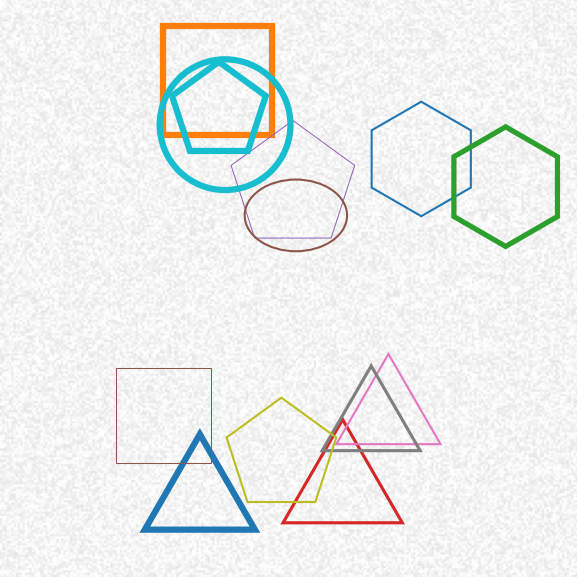[{"shape": "hexagon", "thickness": 1, "radius": 0.5, "center": [0.729, 0.724]}, {"shape": "triangle", "thickness": 3, "radius": 0.55, "center": [0.346, 0.137]}, {"shape": "square", "thickness": 3, "radius": 0.47, "center": [0.376, 0.86]}, {"shape": "hexagon", "thickness": 2.5, "radius": 0.52, "center": [0.876, 0.676]}, {"shape": "triangle", "thickness": 1.5, "radius": 0.6, "center": [0.593, 0.153]}, {"shape": "pentagon", "thickness": 0.5, "radius": 0.56, "center": [0.507, 0.678]}, {"shape": "oval", "thickness": 1, "radius": 0.44, "center": [0.512, 0.626]}, {"shape": "square", "thickness": 0.5, "radius": 0.41, "center": [0.283, 0.28]}, {"shape": "triangle", "thickness": 1, "radius": 0.52, "center": [0.673, 0.282]}, {"shape": "triangle", "thickness": 1.5, "radius": 0.49, "center": [0.643, 0.268]}, {"shape": "pentagon", "thickness": 1, "radius": 0.5, "center": [0.487, 0.211]}, {"shape": "pentagon", "thickness": 3, "radius": 0.43, "center": [0.379, 0.807]}, {"shape": "circle", "thickness": 3, "radius": 0.57, "center": [0.39, 0.783]}]